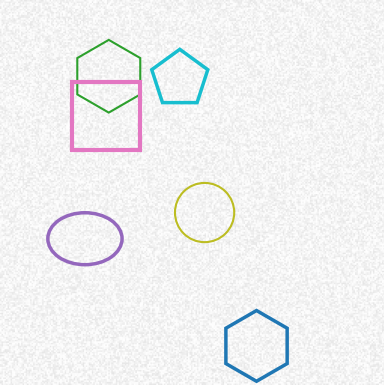[{"shape": "hexagon", "thickness": 2.5, "radius": 0.46, "center": [0.666, 0.102]}, {"shape": "hexagon", "thickness": 1.5, "radius": 0.47, "center": [0.283, 0.802]}, {"shape": "oval", "thickness": 2.5, "radius": 0.48, "center": [0.221, 0.38]}, {"shape": "square", "thickness": 3, "radius": 0.44, "center": [0.275, 0.698]}, {"shape": "circle", "thickness": 1.5, "radius": 0.38, "center": [0.531, 0.448]}, {"shape": "pentagon", "thickness": 2.5, "radius": 0.38, "center": [0.467, 0.795]}]